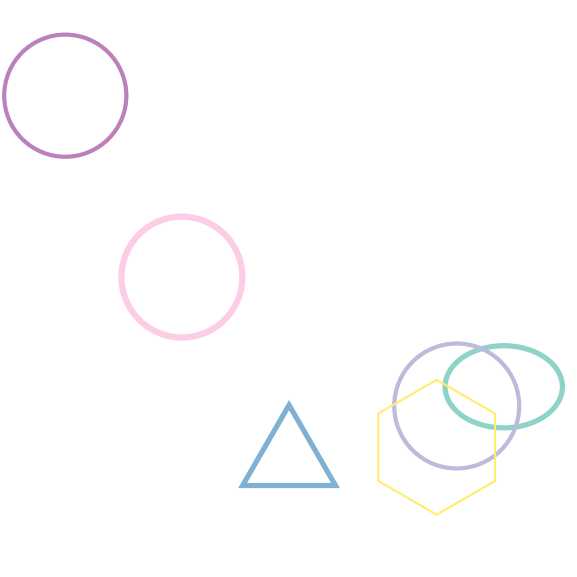[{"shape": "oval", "thickness": 2.5, "radius": 0.51, "center": [0.872, 0.329]}, {"shape": "circle", "thickness": 2, "radius": 0.54, "center": [0.791, 0.296]}, {"shape": "triangle", "thickness": 2.5, "radius": 0.46, "center": [0.501, 0.205]}, {"shape": "circle", "thickness": 3, "radius": 0.52, "center": [0.315, 0.519]}, {"shape": "circle", "thickness": 2, "radius": 0.53, "center": [0.113, 0.833]}, {"shape": "hexagon", "thickness": 1, "radius": 0.58, "center": [0.756, 0.225]}]